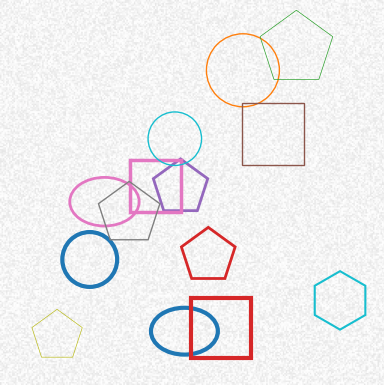[{"shape": "circle", "thickness": 3, "radius": 0.36, "center": [0.233, 0.326]}, {"shape": "oval", "thickness": 3, "radius": 0.43, "center": [0.479, 0.14]}, {"shape": "circle", "thickness": 1, "radius": 0.47, "center": [0.631, 0.817]}, {"shape": "pentagon", "thickness": 0.5, "radius": 0.5, "center": [0.77, 0.874]}, {"shape": "pentagon", "thickness": 2, "radius": 0.37, "center": [0.541, 0.336]}, {"shape": "square", "thickness": 3, "radius": 0.39, "center": [0.573, 0.149]}, {"shape": "pentagon", "thickness": 2, "radius": 0.37, "center": [0.469, 0.513]}, {"shape": "square", "thickness": 1, "radius": 0.41, "center": [0.709, 0.652]}, {"shape": "square", "thickness": 2.5, "radius": 0.34, "center": [0.404, 0.516]}, {"shape": "oval", "thickness": 2, "radius": 0.45, "center": [0.271, 0.476]}, {"shape": "pentagon", "thickness": 1, "radius": 0.42, "center": [0.336, 0.445]}, {"shape": "pentagon", "thickness": 0.5, "radius": 0.34, "center": [0.148, 0.128]}, {"shape": "hexagon", "thickness": 1.5, "radius": 0.38, "center": [0.883, 0.22]}, {"shape": "circle", "thickness": 1, "radius": 0.35, "center": [0.454, 0.64]}]